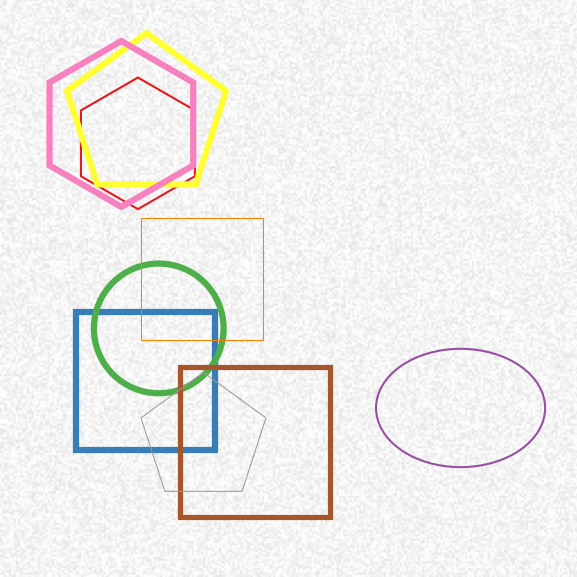[{"shape": "hexagon", "thickness": 1, "radius": 0.57, "center": [0.239, 0.751]}, {"shape": "square", "thickness": 3, "radius": 0.6, "center": [0.252, 0.34]}, {"shape": "circle", "thickness": 3, "radius": 0.56, "center": [0.275, 0.43]}, {"shape": "oval", "thickness": 1, "radius": 0.73, "center": [0.798, 0.293]}, {"shape": "square", "thickness": 0.5, "radius": 0.53, "center": [0.35, 0.516]}, {"shape": "pentagon", "thickness": 3, "radius": 0.72, "center": [0.254, 0.797]}, {"shape": "square", "thickness": 2.5, "radius": 0.65, "center": [0.441, 0.234]}, {"shape": "hexagon", "thickness": 3, "radius": 0.72, "center": [0.21, 0.784]}, {"shape": "pentagon", "thickness": 0.5, "radius": 0.57, "center": [0.352, 0.24]}]